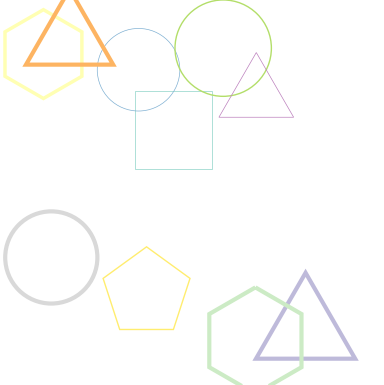[{"shape": "square", "thickness": 0.5, "radius": 0.5, "center": [0.451, 0.662]}, {"shape": "hexagon", "thickness": 2.5, "radius": 0.58, "center": [0.113, 0.86]}, {"shape": "triangle", "thickness": 3, "radius": 0.74, "center": [0.794, 0.143]}, {"shape": "circle", "thickness": 0.5, "radius": 0.54, "center": [0.36, 0.819]}, {"shape": "triangle", "thickness": 3, "radius": 0.65, "center": [0.181, 0.897]}, {"shape": "circle", "thickness": 1, "radius": 0.63, "center": [0.58, 0.875]}, {"shape": "circle", "thickness": 3, "radius": 0.6, "center": [0.133, 0.331]}, {"shape": "triangle", "thickness": 0.5, "radius": 0.56, "center": [0.666, 0.751]}, {"shape": "hexagon", "thickness": 3, "radius": 0.69, "center": [0.663, 0.115]}, {"shape": "pentagon", "thickness": 1, "radius": 0.59, "center": [0.381, 0.24]}]